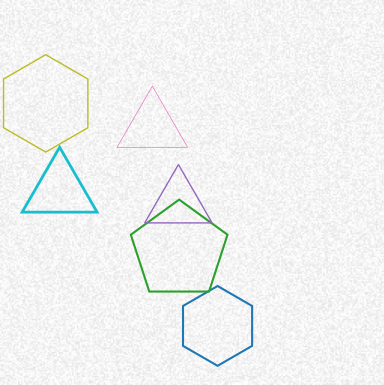[{"shape": "hexagon", "thickness": 1.5, "radius": 0.52, "center": [0.565, 0.153]}, {"shape": "pentagon", "thickness": 1.5, "radius": 0.66, "center": [0.465, 0.35]}, {"shape": "triangle", "thickness": 1, "radius": 0.51, "center": [0.463, 0.472]}, {"shape": "triangle", "thickness": 0.5, "radius": 0.53, "center": [0.396, 0.67]}, {"shape": "hexagon", "thickness": 1, "radius": 0.63, "center": [0.119, 0.731]}, {"shape": "triangle", "thickness": 2, "radius": 0.56, "center": [0.155, 0.505]}]